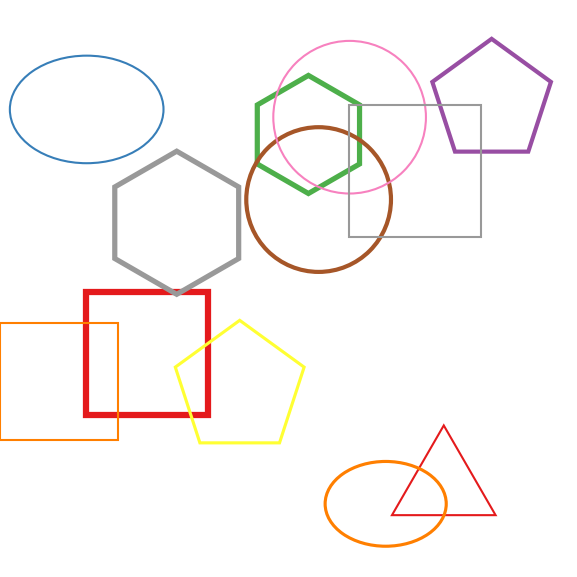[{"shape": "square", "thickness": 3, "radius": 0.53, "center": [0.254, 0.387]}, {"shape": "triangle", "thickness": 1, "radius": 0.52, "center": [0.768, 0.159]}, {"shape": "oval", "thickness": 1, "radius": 0.67, "center": [0.15, 0.81]}, {"shape": "hexagon", "thickness": 2.5, "radius": 0.51, "center": [0.534, 0.766]}, {"shape": "pentagon", "thickness": 2, "radius": 0.54, "center": [0.851, 0.824]}, {"shape": "oval", "thickness": 1.5, "radius": 0.52, "center": [0.668, 0.127]}, {"shape": "square", "thickness": 1, "radius": 0.51, "center": [0.102, 0.338]}, {"shape": "pentagon", "thickness": 1.5, "radius": 0.59, "center": [0.415, 0.327]}, {"shape": "circle", "thickness": 2, "radius": 0.63, "center": [0.552, 0.654]}, {"shape": "circle", "thickness": 1, "radius": 0.66, "center": [0.605, 0.796]}, {"shape": "square", "thickness": 1, "radius": 0.57, "center": [0.718, 0.703]}, {"shape": "hexagon", "thickness": 2.5, "radius": 0.62, "center": [0.306, 0.613]}]